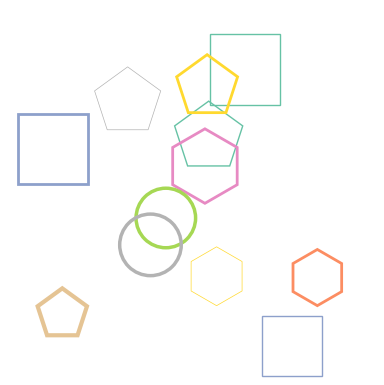[{"shape": "square", "thickness": 1, "radius": 0.46, "center": [0.637, 0.82]}, {"shape": "pentagon", "thickness": 1, "radius": 0.47, "center": [0.542, 0.644]}, {"shape": "hexagon", "thickness": 2, "radius": 0.36, "center": [0.824, 0.279]}, {"shape": "square", "thickness": 1, "radius": 0.39, "center": [0.759, 0.101]}, {"shape": "square", "thickness": 2, "radius": 0.45, "center": [0.137, 0.612]}, {"shape": "hexagon", "thickness": 2, "radius": 0.48, "center": [0.532, 0.569]}, {"shape": "circle", "thickness": 2.5, "radius": 0.39, "center": [0.431, 0.434]}, {"shape": "pentagon", "thickness": 2, "radius": 0.42, "center": [0.538, 0.775]}, {"shape": "hexagon", "thickness": 0.5, "radius": 0.38, "center": [0.563, 0.282]}, {"shape": "pentagon", "thickness": 3, "radius": 0.34, "center": [0.162, 0.184]}, {"shape": "circle", "thickness": 2.5, "radius": 0.4, "center": [0.391, 0.364]}, {"shape": "pentagon", "thickness": 0.5, "radius": 0.45, "center": [0.332, 0.736]}]